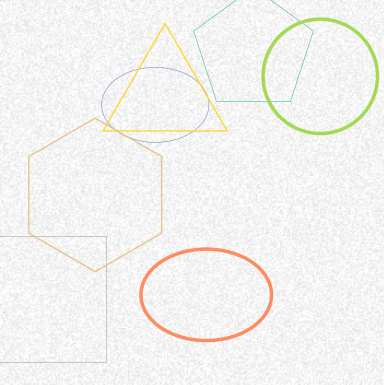[{"shape": "pentagon", "thickness": 0.5, "radius": 0.82, "center": [0.658, 0.869]}, {"shape": "oval", "thickness": 2.5, "radius": 0.85, "center": [0.536, 0.234]}, {"shape": "oval", "thickness": 0.5, "radius": 0.7, "center": [0.403, 0.728]}, {"shape": "circle", "thickness": 2.5, "radius": 0.74, "center": [0.832, 0.802]}, {"shape": "triangle", "thickness": 1, "radius": 0.93, "center": [0.429, 0.753]}, {"shape": "hexagon", "thickness": 1, "radius": 1.0, "center": [0.247, 0.494]}, {"shape": "square", "thickness": 0.5, "radius": 0.82, "center": [0.11, 0.223]}]